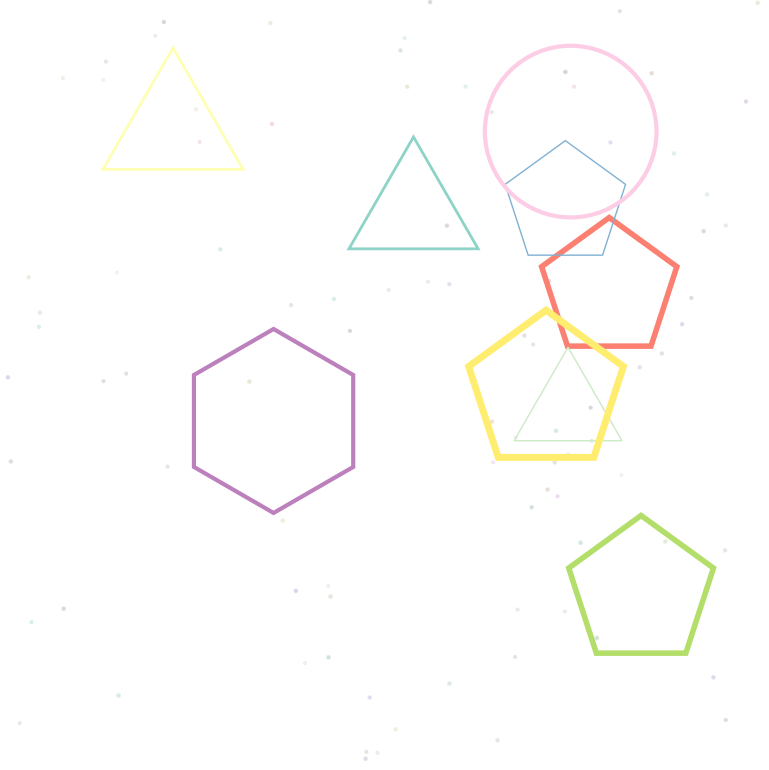[{"shape": "triangle", "thickness": 1, "radius": 0.48, "center": [0.537, 0.725]}, {"shape": "triangle", "thickness": 1, "radius": 0.53, "center": [0.225, 0.833]}, {"shape": "pentagon", "thickness": 2, "radius": 0.46, "center": [0.791, 0.625]}, {"shape": "pentagon", "thickness": 0.5, "radius": 0.41, "center": [0.734, 0.735]}, {"shape": "pentagon", "thickness": 2, "radius": 0.49, "center": [0.833, 0.232]}, {"shape": "circle", "thickness": 1.5, "radius": 0.56, "center": [0.741, 0.829]}, {"shape": "hexagon", "thickness": 1.5, "radius": 0.6, "center": [0.355, 0.453]}, {"shape": "triangle", "thickness": 0.5, "radius": 0.4, "center": [0.738, 0.468]}, {"shape": "pentagon", "thickness": 2.5, "radius": 0.53, "center": [0.709, 0.491]}]